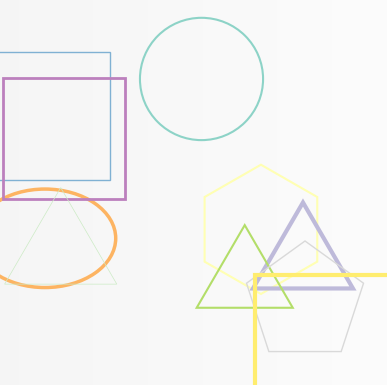[{"shape": "circle", "thickness": 1.5, "radius": 0.79, "center": [0.52, 0.795]}, {"shape": "hexagon", "thickness": 1.5, "radius": 0.84, "center": [0.673, 0.404]}, {"shape": "triangle", "thickness": 3, "radius": 0.74, "center": [0.782, 0.325]}, {"shape": "square", "thickness": 1, "radius": 0.83, "center": [0.118, 0.698]}, {"shape": "oval", "thickness": 2.5, "radius": 0.91, "center": [0.116, 0.381]}, {"shape": "triangle", "thickness": 1.5, "radius": 0.72, "center": [0.632, 0.272]}, {"shape": "pentagon", "thickness": 1, "radius": 0.79, "center": [0.787, 0.215]}, {"shape": "square", "thickness": 2, "radius": 0.79, "center": [0.165, 0.64]}, {"shape": "triangle", "thickness": 0.5, "radius": 0.84, "center": [0.157, 0.346]}, {"shape": "square", "thickness": 3, "radius": 0.9, "center": [0.84, 0.106]}]